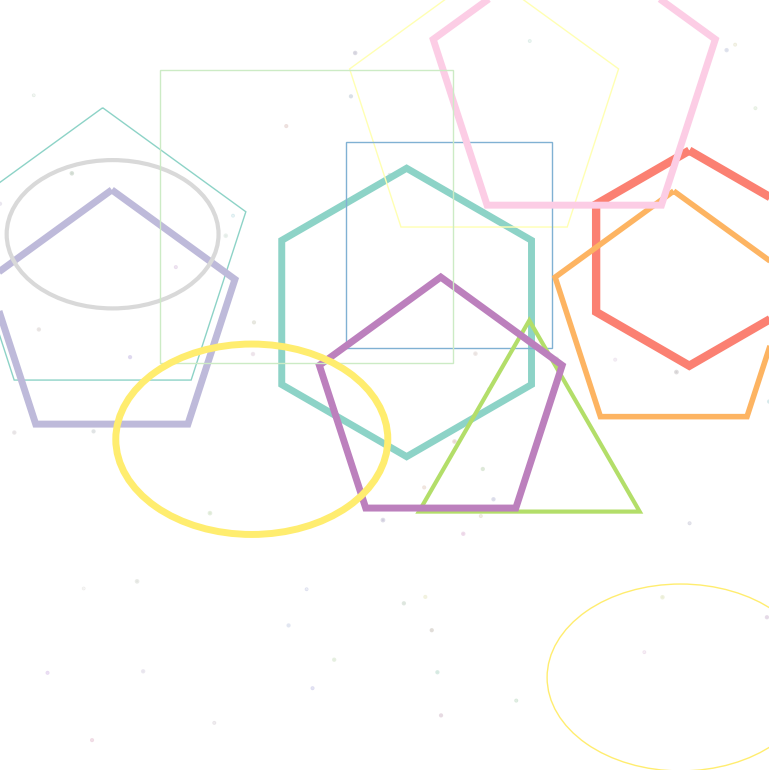[{"shape": "hexagon", "thickness": 2.5, "radius": 0.94, "center": [0.528, 0.594]}, {"shape": "pentagon", "thickness": 0.5, "radius": 0.98, "center": [0.133, 0.665]}, {"shape": "pentagon", "thickness": 0.5, "radius": 0.92, "center": [0.629, 0.854]}, {"shape": "pentagon", "thickness": 2.5, "radius": 0.84, "center": [0.145, 0.585]}, {"shape": "hexagon", "thickness": 3, "radius": 0.7, "center": [0.895, 0.665]}, {"shape": "square", "thickness": 0.5, "radius": 0.67, "center": [0.583, 0.682]}, {"shape": "pentagon", "thickness": 2, "radius": 0.81, "center": [0.875, 0.59]}, {"shape": "triangle", "thickness": 1.5, "radius": 0.83, "center": [0.687, 0.418]}, {"shape": "pentagon", "thickness": 2.5, "radius": 0.96, "center": [0.746, 0.889]}, {"shape": "oval", "thickness": 1.5, "radius": 0.69, "center": [0.146, 0.696]}, {"shape": "pentagon", "thickness": 2.5, "radius": 0.83, "center": [0.572, 0.474]}, {"shape": "square", "thickness": 0.5, "radius": 0.95, "center": [0.398, 0.719]}, {"shape": "oval", "thickness": 2.5, "radius": 0.88, "center": [0.327, 0.43]}, {"shape": "oval", "thickness": 0.5, "radius": 0.87, "center": [0.884, 0.12]}]